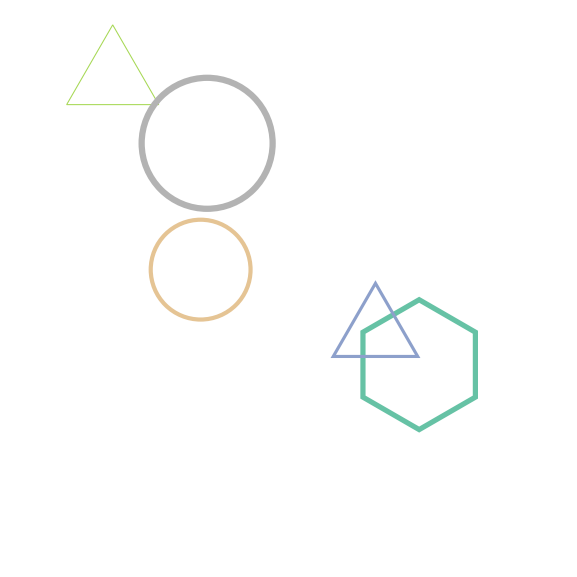[{"shape": "hexagon", "thickness": 2.5, "radius": 0.56, "center": [0.726, 0.368]}, {"shape": "triangle", "thickness": 1.5, "radius": 0.42, "center": [0.65, 0.424]}, {"shape": "triangle", "thickness": 0.5, "radius": 0.46, "center": [0.195, 0.864]}, {"shape": "circle", "thickness": 2, "radius": 0.43, "center": [0.347, 0.532]}, {"shape": "circle", "thickness": 3, "radius": 0.57, "center": [0.359, 0.751]}]